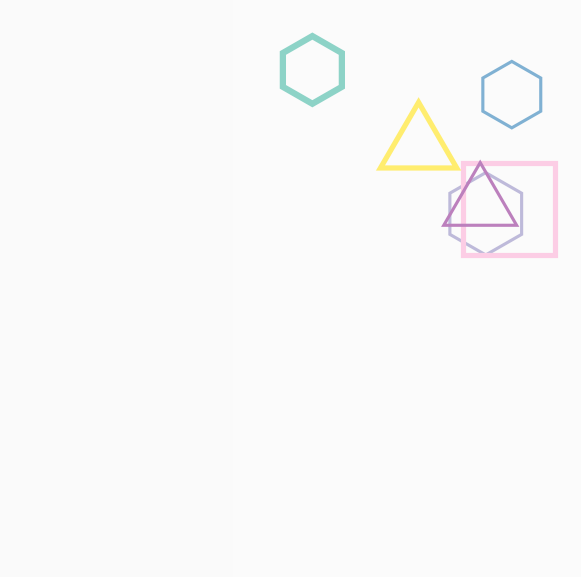[{"shape": "hexagon", "thickness": 3, "radius": 0.29, "center": [0.537, 0.878]}, {"shape": "hexagon", "thickness": 1.5, "radius": 0.36, "center": [0.836, 0.629]}, {"shape": "hexagon", "thickness": 1.5, "radius": 0.29, "center": [0.881, 0.835]}, {"shape": "square", "thickness": 2.5, "radius": 0.4, "center": [0.876, 0.637]}, {"shape": "triangle", "thickness": 1.5, "radius": 0.36, "center": [0.826, 0.645]}, {"shape": "triangle", "thickness": 2.5, "radius": 0.38, "center": [0.72, 0.746]}]